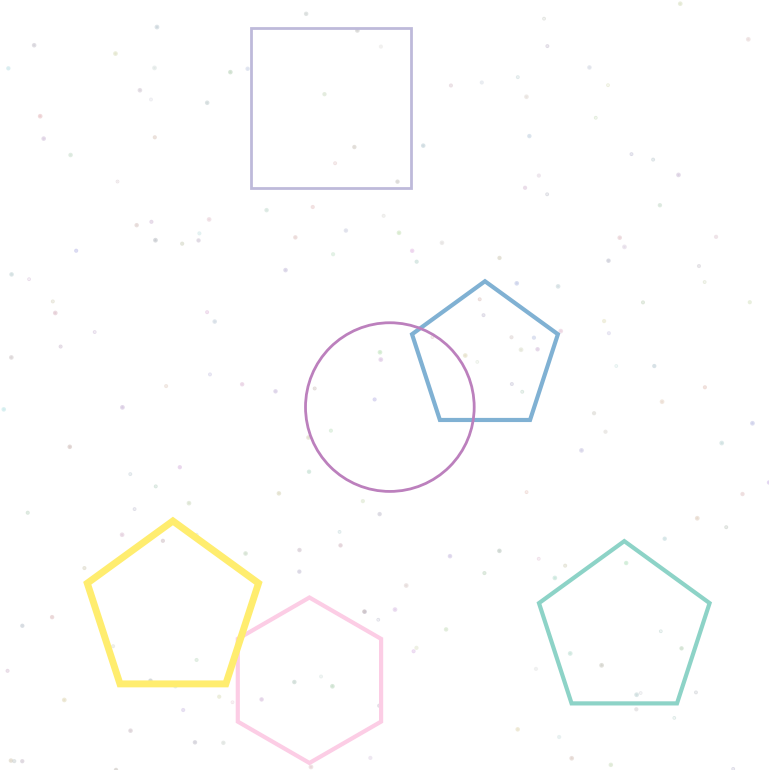[{"shape": "pentagon", "thickness": 1.5, "radius": 0.58, "center": [0.811, 0.181]}, {"shape": "square", "thickness": 1, "radius": 0.52, "center": [0.43, 0.86]}, {"shape": "pentagon", "thickness": 1.5, "radius": 0.5, "center": [0.63, 0.535]}, {"shape": "hexagon", "thickness": 1.5, "radius": 0.54, "center": [0.402, 0.117]}, {"shape": "circle", "thickness": 1, "radius": 0.55, "center": [0.506, 0.471]}, {"shape": "pentagon", "thickness": 2.5, "radius": 0.58, "center": [0.225, 0.206]}]